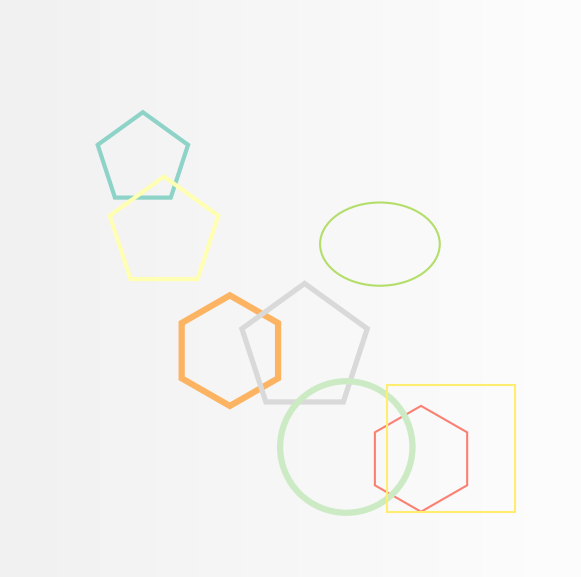[{"shape": "pentagon", "thickness": 2, "radius": 0.41, "center": [0.246, 0.723]}, {"shape": "pentagon", "thickness": 2, "radius": 0.49, "center": [0.282, 0.595]}, {"shape": "hexagon", "thickness": 1, "radius": 0.46, "center": [0.724, 0.205]}, {"shape": "hexagon", "thickness": 3, "radius": 0.48, "center": [0.395, 0.392]}, {"shape": "oval", "thickness": 1, "radius": 0.51, "center": [0.654, 0.576]}, {"shape": "pentagon", "thickness": 2.5, "radius": 0.57, "center": [0.524, 0.395]}, {"shape": "circle", "thickness": 3, "radius": 0.57, "center": [0.596, 0.225]}, {"shape": "square", "thickness": 1, "radius": 0.55, "center": [0.776, 0.223]}]